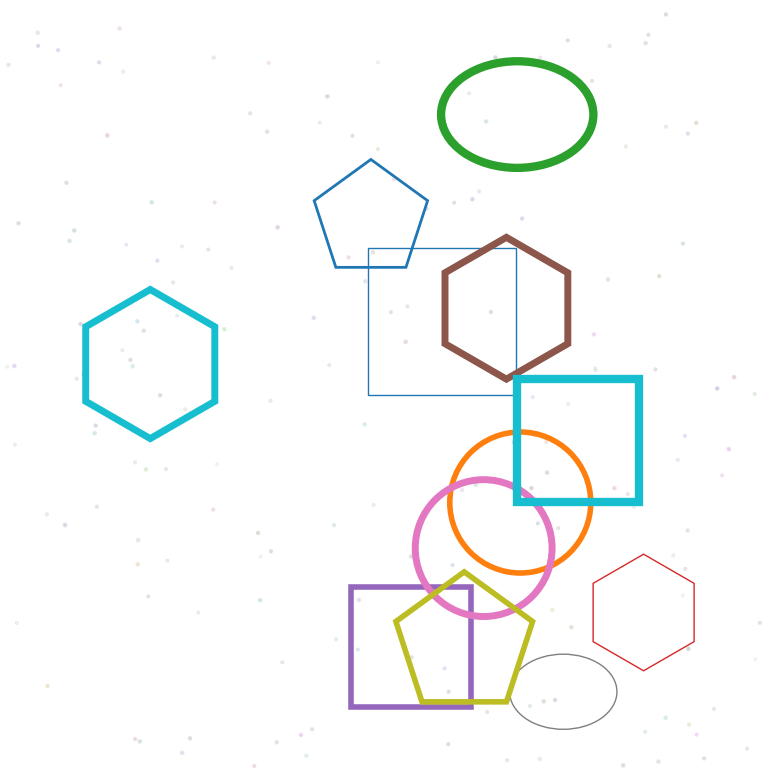[{"shape": "pentagon", "thickness": 1, "radius": 0.39, "center": [0.482, 0.715]}, {"shape": "square", "thickness": 0.5, "radius": 0.48, "center": [0.574, 0.582]}, {"shape": "circle", "thickness": 2, "radius": 0.46, "center": [0.676, 0.347]}, {"shape": "oval", "thickness": 3, "radius": 0.49, "center": [0.672, 0.851]}, {"shape": "hexagon", "thickness": 0.5, "radius": 0.38, "center": [0.836, 0.205]}, {"shape": "square", "thickness": 2, "radius": 0.39, "center": [0.534, 0.16]}, {"shape": "hexagon", "thickness": 2.5, "radius": 0.46, "center": [0.658, 0.6]}, {"shape": "circle", "thickness": 2.5, "radius": 0.44, "center": [0.628, 0.288]}, {"shape": "oval", "thickness": 0.5, "radius": 0.35, "center": [0.732, 0.102]}, {"shape": "pentagon", "thickness": 2, "radius": 0.47, "center": [0.603, 0.164]}, {"shape": "hexagon", "thickness": 2.5, "radius": 0.48, "center": [0.195, 0.527]}, {"shape": "square", "thickness": 3, "radius": 0.4, "center": [0.751, 0.428]}]